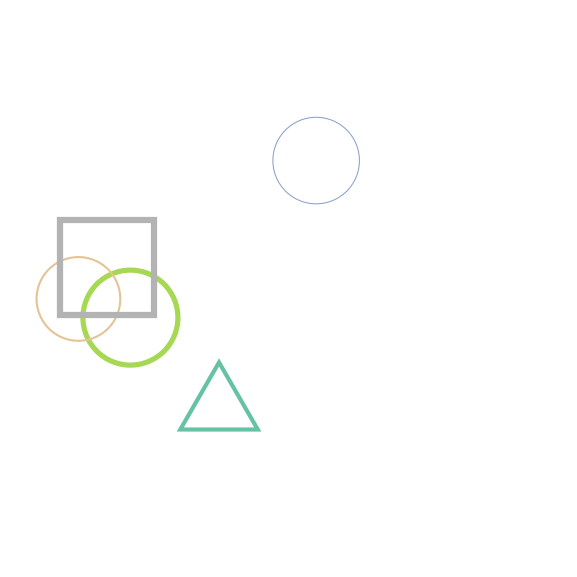[{"shape": "triangle", "thickness": 2, "radius": 0.39, "center": [0.379, 0.294]}, {"shape": "circle", "thickness": 0.5, "radius": 0.37, "center": [0.547, 0.721]}, {"shape": "circle", "thickness": 2.5, "radius": 0.41, "center": [0.226, 0.449]}, {"shape": "circle", "thickness": 1, "radius": 0.36, "center": [0.136, 0.482]}, {"shape": "square", "thickness": 3, "radius": 0.41, "center": [0.186, 0.536]}]